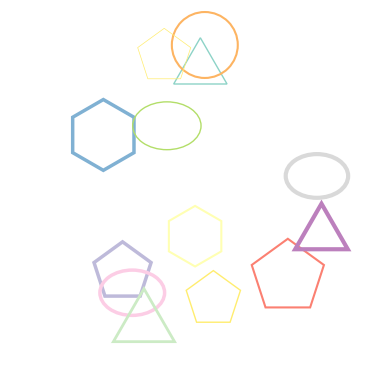[{"shape": "triangle", "thickness": 1, "radius": 0.4, "center": [0.52, 0.822]}, {"shape": "hexagon", "thickness": 1.5, "radius": 0.39, "center": [0.507, 0.386]}, {"shape": "pentagon", "thickness": 2.5, "radius": 0.39, "center": [0.318, 0.294]}, {"shape": "pentagon", "thickness": 1.5, "radius": 0.49, "center": [0.748, 0.281]}, {"shape": "hexagon", "thickness": 2.5, "radius": 0.46, "center": [0.268, 0.649]}, {"shape": "circle", "thickness": 1.5, "radius": 0.43, "center": [0.532, 0.883]}, {"shape": "oval", "thickness": 1, "radius": 0.44, "center": [0.433, 0.673]}, {"shape": "oval", "thickness": 2.5, "radius": 0.42, "center": [0.344, 0.24]}, {"shape": "oval", "thickness": 3, "radius": 0.41, "center": [0.823, 0.543]}, {"shape": "triangle", "thickness": 3, "radius": 0.39, "center": [0.835, 0.392]}, {"shape": "triangle", "thickness": 2, "radius": 0.46, "center": [0.374, 0.158]}, {"shape": "pentagon", "thickness": 1, "radius": 0.37, "center": [0.554, 0.223]}, {"shape": "pentagon", "thickness": 0.5, "radius": 0.36, "center": [0.427, 0.854]}]